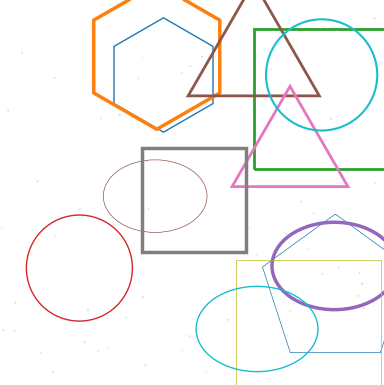[{"shape": "pentagon", "thickness": 0.5, "radius": 1.0, "center": [0.871, 0.245]}, {"shape": "hexagon", "thickness": 1, "radius": 0.74, "center": [0.425, 0.805]}, {"shape": "hexagon", "thickness": 2.5, "radius": 0.94, "center": [0.407, 0.853]}, {"shape": "square", "thickness": 2, "radius": 0.91, "center": [0.842, 0.743]}, {"shape": "circle", "thickness": 1, "radius": 0.69, "center": [0.206, 0.304]}, {"shape": "oval", "thickness": 2.5, "radius": 0.81, "center": [0.869, 0.309]}, {"shape": "oval", "thickness": 0.5, "radius": 0.67, "center": [0.403, 0.491]}, {"shape": "triangle", "thickness": 2, "radius": 0.98, "center": [0.659, 0.849]}, {"shape": "triangle", "thickness": 2, "radius": 0.87, "center": [0.753, 0.602]}, {"shape": "square", "thickness": 2.5, "radius": 0.68, "center": [0.504, 0.481]}, {"shape": "square", "thickness": 0.5, "radius": 0.94, "center": [0.801, 0.137]}, {"shape": "oval", "thickness": 1, "radius": 0.79, "center": [0.668, 0.145]}, {"shape": "circle", "thickness": 1.5, "radius": 0.72, "center": [0.835, 0.805]}]